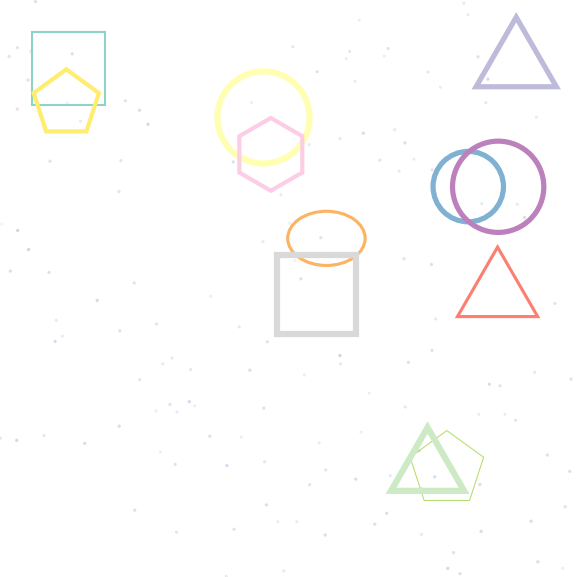[{"shape": "square", "thickness": 1, "radius": 0.31, "center": [0.119, 0.881]}, {"shape": "circle", "thickness": 3, "radius": 0.4, "center": [0.456, 0.796]}, {"shape": "triangle", "thickness": 2.5, "radius": 0.4, "center": [0.894, 0.889]}, {"shape": "triangle", "thickness": 1.5, "radius": 0.4, "center": [0.862, 0.491]}, {"shape": "circle", "thickness": 2.5, "radius": 0.3, "center": [0.811, 0.676]}, {"shape": "oval", "thickness": 1.5, "radius": 0.34, "center": [0.565, 0.586]}, {"shape": "pentagon", "thickness": 0.5, "radius": 0.33, "center": [0.774, 0.187]}, {"shape": "hexagon", "thickness": 2, "radius": 0.31, "center": [0.469, 0.732]}, {"shape": "square", "thickness": 3, "radius": 0.34, "center": [0.548, 0.49]}, {"shape": "circle", "thickness": 2.5, "radius": 0.4, "center": [0.863, 0.676]}, {"shape": "triangle", "thickness": 3, "radius": 0.37, "center": [0.74, 0.186]}, {"shape": "pentagon", "thickness": 2, "radius": 0.3, "center": [0.115, 0.82]}]